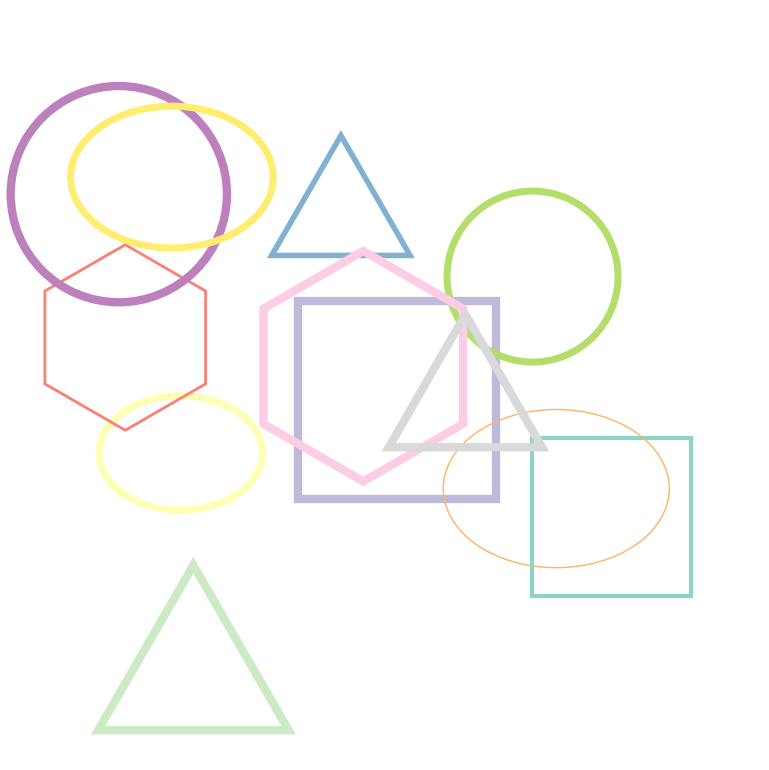[{"shape": "square", "thickness": 1.5, "radius": 0.51, "center": [0.794, 0.329]}, {"shape": "oval", "thickness": 2.5, "radius": 0.53, "center": [0.235, 0.412]}, {"shape": "square", "thickness": 3, "radius": 0.64, "center": [0.516, 0.481]}, {"shape": "hexagon", "thickness": 1, "radius": 0.6, "center": [0.163, 0.562]}, {"shape": "triangle", "thickness": 2, "radius": 0.52, "center": [0.443, 0.72]}, {"shape": "oval", "thickness": 0.5, "radius": 0.73, "center": [0.722, 0.365]}, {"shape": "circle", "thickness": 2.5, "radius": 0.56, "center": [0.692, 0.641]}, {"shape": "hexagon", "thickness": 3, "radius": 0.75, "center": [0.472, 0.524]}, {"shape": "triangle", "thickness": 3, "radius": 0.57, "center": [0.604, 0.477]}, {"shape": "circle", "thickness": 3, "radius": 0.7, "center": [0.154, 0.748]}, {"shape": "triangle", "thickness": 3, "radius": 0.71, "center": [0.251, 0.123]}, {"shape": "oval", "thickness": 2.5, "radius": 0.66, "center": [0.223, 0.77]}]